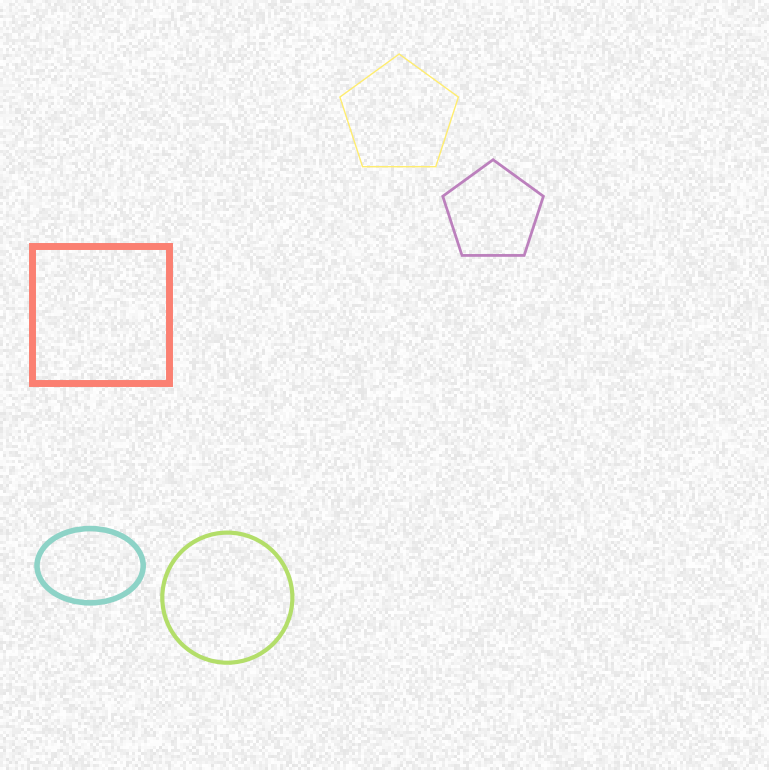[{"shape": "oval", "thickness": 2, "radius": 0.34, "center": [0.117, 0.265]}, {"shape": "square", "thickness": 2.5, "radius": 0.45, "center": [0.13, 0.592]}, {"shape": "circle", "thickness": 1.5, "radius": 0.42, "center": [0.295, 0.224]}, {"shape": "pentagon", "thickness": 1, "radius": 0.34, "center": [0.64, 0.724]}, {"shape": "pentagon", "thickness": 0.5, "radius": 0.4, "center": [0.518, 0.849]}]